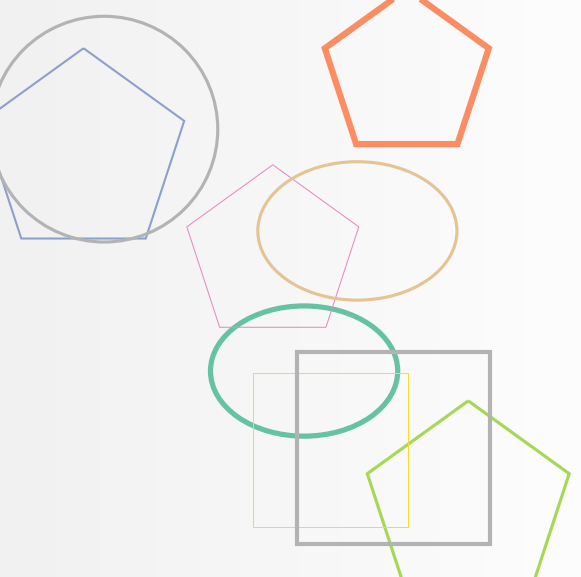[{"shape": "oval", "thickness": 2.5, "radius": 0.81, "center": [0.523, 0.357]}, {"shape": "pentagon", "thickness": 3, "radius": 0.74, "center": [0.7, 0.87]}, {"shape": "pentagon", "thickness": 1, "radius": 0.91, "center": [0.144, 0.733]}, {"shape": "pentagon", "thickness": 0.5, "radius": 0.78, "center": [0.469, 0.558]}, {"shape": "pentagon", "thickness": 1.5, "radius": 0.91, "center": [0.806, 0.122]}, {"shape": "square", "thickness": 0.5, "radius": 0.67, "center": [0.569, 0.221]}, {"shape": "oval", "thickness": 1.5, "radius": 0.86, "center": [0.615, 0.599]}, {"shape": "square", "thickness": 2, "radius": 0.83, "center": [0.677, 0.224]}, {"shape": "circle", "thickness": 1.5, "radius": 0.98, "center": [0.179, 0.775]}]